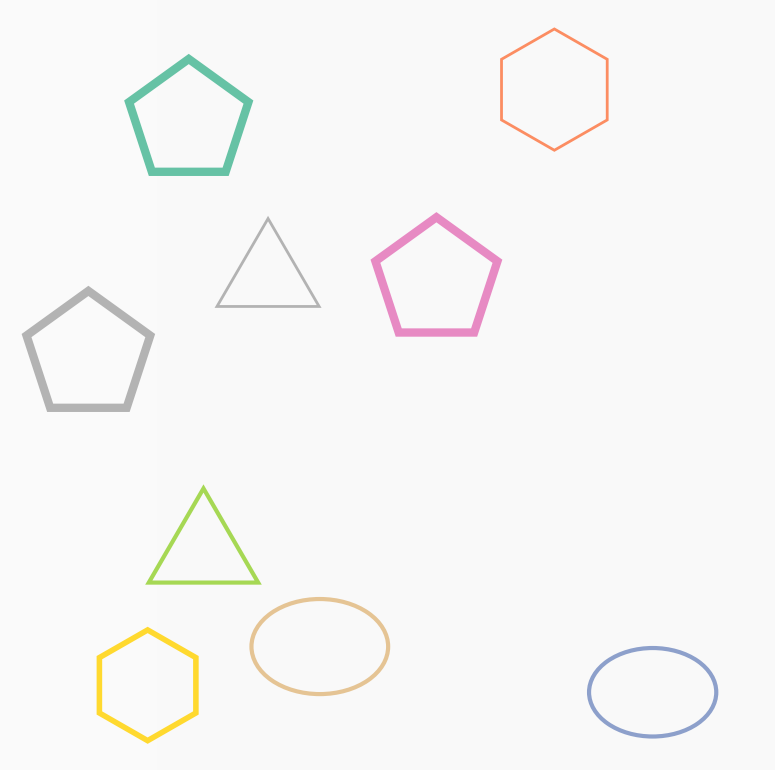[{"shape": "pentagon", "thickness": 3, "radius": 0.4, "center": [0.244, 0.842]}, {"shape": "hexagon", "thickness": 1, "radius": 0.39, "center": [0.715, 0.884]}, {"shape": "oval", "thickness": 1.5, "radius": 0.41, "center": [0.842, 0.101]}, {"shape": "pentagon", "thickness": 3, "radius": 0.41, "center": [0.563, 0.635]}, {"shape": "triangle", "thickness": 1.5, "radius": 0.41, "center": [0.263, 0.284]}, {"shape": "hexagon", "thickness": 2, "radius": 0.36, "center": [0.191, 0.11]}, {"shape": "oval", "thickness": 1.5, "radius": 0.44, "center": [0.413, 0.16]}, {"shape": "triangle", "thickness": 1, "radius": 0.38, "center": [0.346, 0.64]}, {"shape": "pentagon", "thickness": 3, "radius": 0.42, "center": [0.114, 0.538]}]